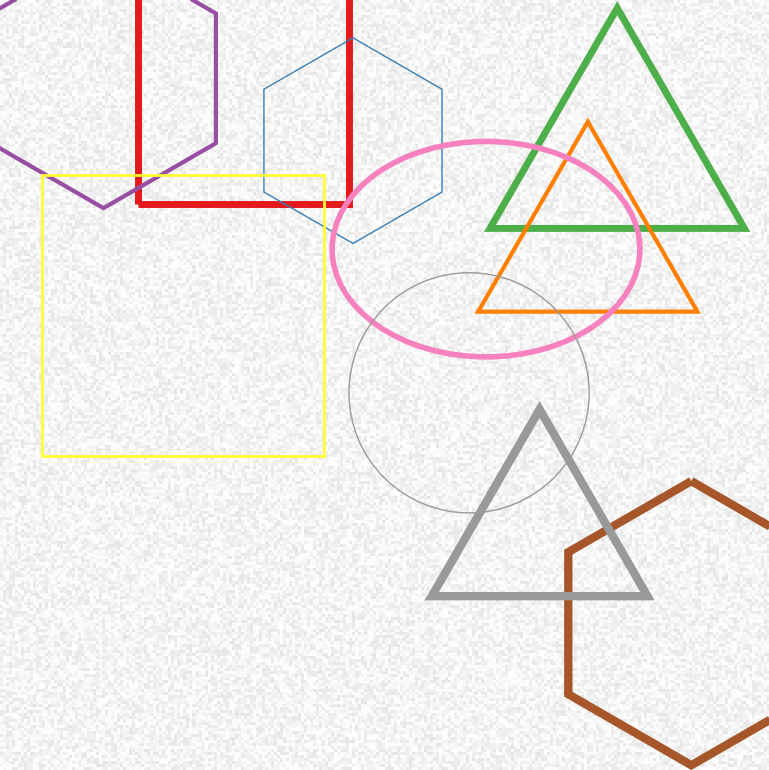[{"shape": "square", "thickness": 2.5, "radius": 0.69, "center": [0.316, 0.872]}, {"shape": "hexagon", "thickness": 0.5, "radius": 0.67, "center": [0.458, 0.817]}, {"shape": "triangle", "thickness": 2.5, "radius": 0.95, "center": [0.802, 0.799]}, {"shape": "hexagon", "thickness": 1.5, "radius": 0.84, "center": [0.134, 0.898]}, {"shape": "triangle", "thickness": 1.5, "radius": 0.82, "center": [0.763, 0.677]}, {"shape": "square", "thickness": 1, "radius": 0.91, "center": [0.238, 0.59]}, {"shape": "hexagon", "thickness": 3, "radius": 0.92, "center": [0.898, 0.191]}, {"shape": "oval", "thickness": 2, "radius": 1.0, "center": [0.631, 0.676]}, {"shape": "circle", "thickness": 0.5, "radius": 0.78, "center": [0.609, 0.49]}, {"shape": "triangle", "thickness": 3, "radius": 0.81, "center": [0.701, 0.307]}]